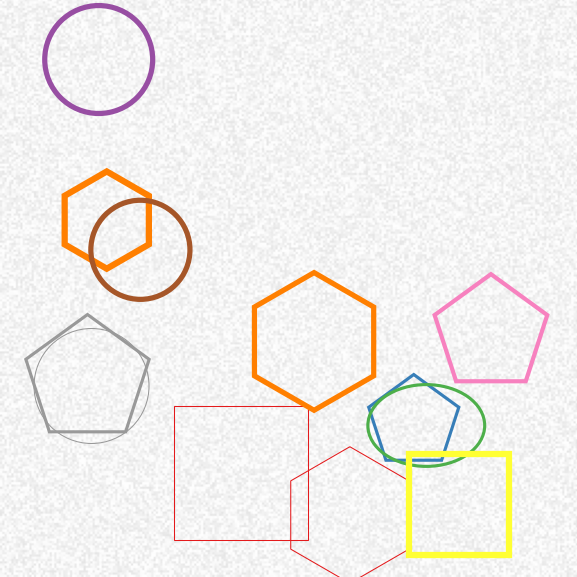[{"shape": "square", "thickness": 0.5, "radius": 0.58, "center": [0.418, 0.18]}, {"shape": "hexagon", "thickness": 0.5, "radius": 0.59, "center": [0.606, 0.107]}, {"shape": "pentagon", "thickness": 1.5, "radius": 0.41, "center": [0.716, 0.269]}, {"shape": "oval", "thickness": 1.5, "radius": 0.51, "center": [0.738, 0.262]}, {"shape": "circle", "thickness": 2.5, "radius": 0.47, "center": [0.171, 0.896]}, {"shape": "hexagon", "thickness": 2.5, "radius": 0.6, "center": [0.544, 0.408]}, {"shape": "hexagon", "thickness": 3, "radius": 0.42, "center": [0.185, 0.618]}, {"shape": "square", "thickness": 3, "radius": 0.43, "center": [0.795, 0.125]}, {"shape": "circle", "thickness": 2.5, "radius": 0.43, "center": [0.243, 0.567]}, {"shape": "pentagon", "thickness": 2, "radius": 0.51, "center": [0.85, 0.422]}, {"shape": "circle", "thickness": 0.5, "radius": 0.5, "center": [0.158, 0.331]}, {"shape": "pentagon", "thickness": 1.5, "radius": 0.56, "center": [0.152, 0.342]}]